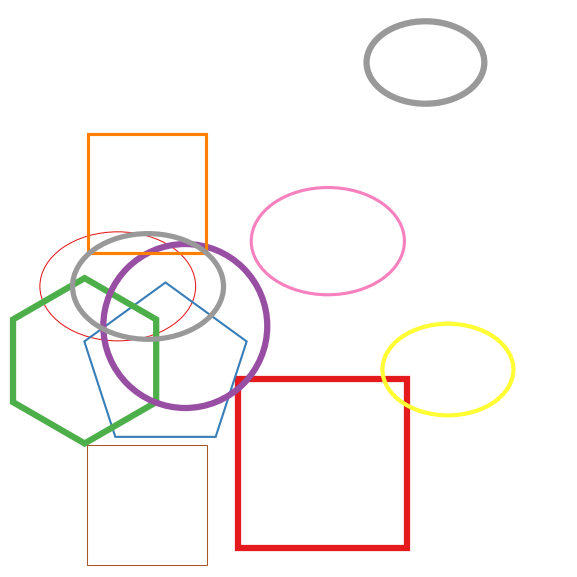[{"shape": "oval", "thickness": 0.5, "radius": 0.67, "center": [0.204, 0.503]}, {"shape": "square", "thickness": 3, "radius": 0.73, "center": [0.558, 0.196]}, {"shape": "pentagon", "thickness": 1, "radius": 0.74, "center": [0.287, 0.362]}, {"shape": "hexagon", "thickness": 3, "radius": 0.72, "center": [0.147, 0.374]}, {"shape": "circle", "thickness": 3, "radius": 0.71, "center": [0.321, 0.435]}, {"shape": "square", "thickness": 1.5, "radius": 0.51, "center": [0.254, 0.664]}, {"shape": "oval", "thickness": 2, "radius": 0.57, "center": [0.776, 0.359]}, {"shape": "square", "thickness": 0.5, "radius": 0.52, "center": [0.254, 0.124]}, {"shape": "oval", "thickness": 1.5, "radius": 0.66, "center": [0.568, 0.582]}, {"shape": "oval", "thickness": 2.5, "radius": 0.65, "center": [0.256, 0.503]}, {"shape": "oval", "thickness": 3, "radius": 0.51, "center": [0.737, 0.891]}]